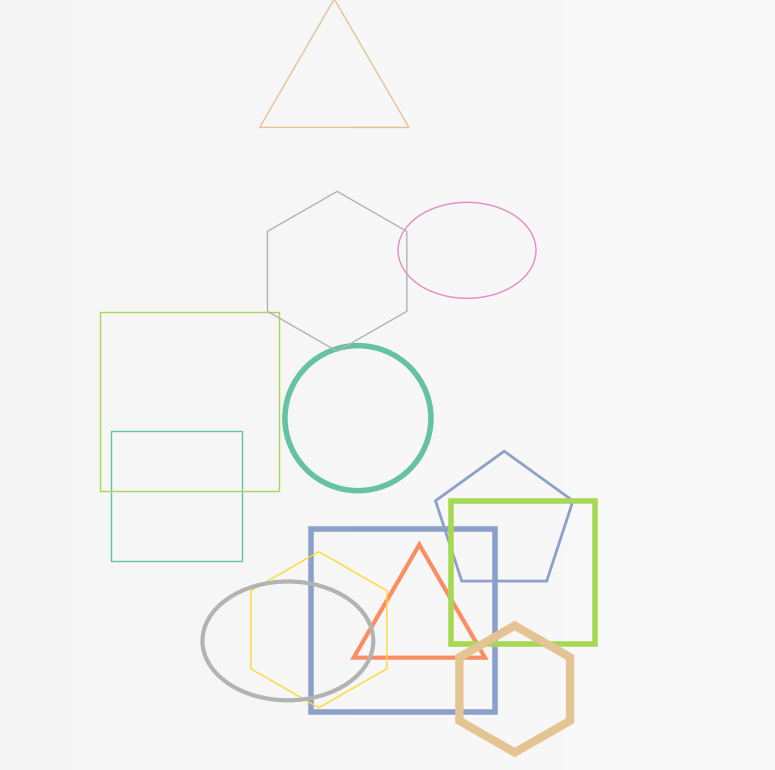[{"shape": "circle", "thickness": 2, "radius": 0.47, "center": [0.462, 0.457]}, {"shape": "square", "thickness": 0.5, "radius": 0.42, "center": [0.228, 0.356]}, {"shape": "triangle", "thickness": 1.5, "radius": 0.49, "center": [0.541, 0.195]}, {"shape": "square", "thickness": 2, "radius": 0.59, "center": [0.52, 0.194]}, {"shape": "pentagon", "thickness": 1, "radius": 0.47, "center": [0.651, 0.321]}, {"shape": "oval", "thickness": 0.5, "radius": 0.45, "center": [0.603, 0.675]}, {"shape": "square", "thickness": 2, "radius": 0.46, "center": [0.675, 0.256]}, {"shape": "square", "thickness": 0.5, "radius": 0.58, "center": [0.245, 0.478]}, {"shape": "hexagon", "thickness": 0.5, "radius": 0.51, "center": [0.411, 0.182]}, {"shape": "hexagon", "thickness": 3, "radius": 0.41, "center": [0.664, 0.105]}, {"shape": "triangle", "thickness": 0.5, "radius": 0.56, "center": [0.431, 0.89]}, {"shape": "oval", "thickness": 1.5, "radius": 0.55, "center": [0.371, 0.168]}, {"shape": "hexagon", "thickness": 0.5, "radius": 0.52, "center": [0.435, 0.648]}]